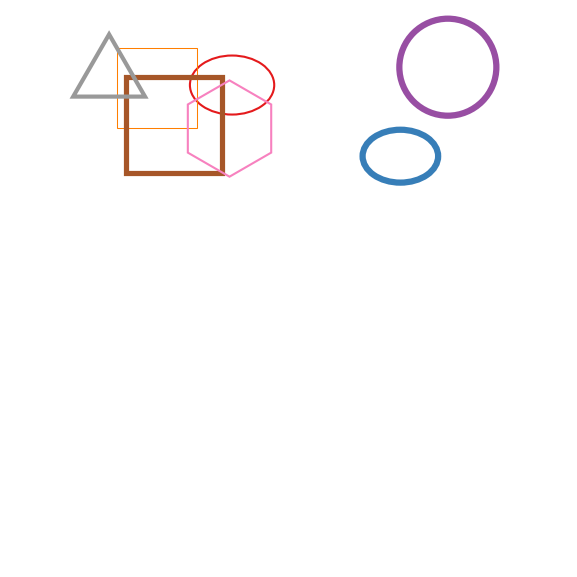[{"shape": "oval", "thickness": 1, "radius": 0.37, "center": [0.402, 0.852]}, {"shape": "oval", "thickness": 3, "radius": 0.33, "center": [0.693, 0.729]}, {"shape": "circle", "thickness": 3, "radius": 0.42, "center": [0.776, 0.883]}, {"shape": "square", "thickness": 0.5, "radius": 0.35, "center": [0.271, 0.847]}, {"shape": "square", "thickness": 2.5, "radius": 0.42, "center": [0.302, 0.783]}, {"shape": "hexagon", "thickness": 1, "radius": 0.42, "center": [0.397, 0.777]}, {"shape": "triangle", "thickness": 2, "radius": 0.36, "center": [0.189, 0.868]}]